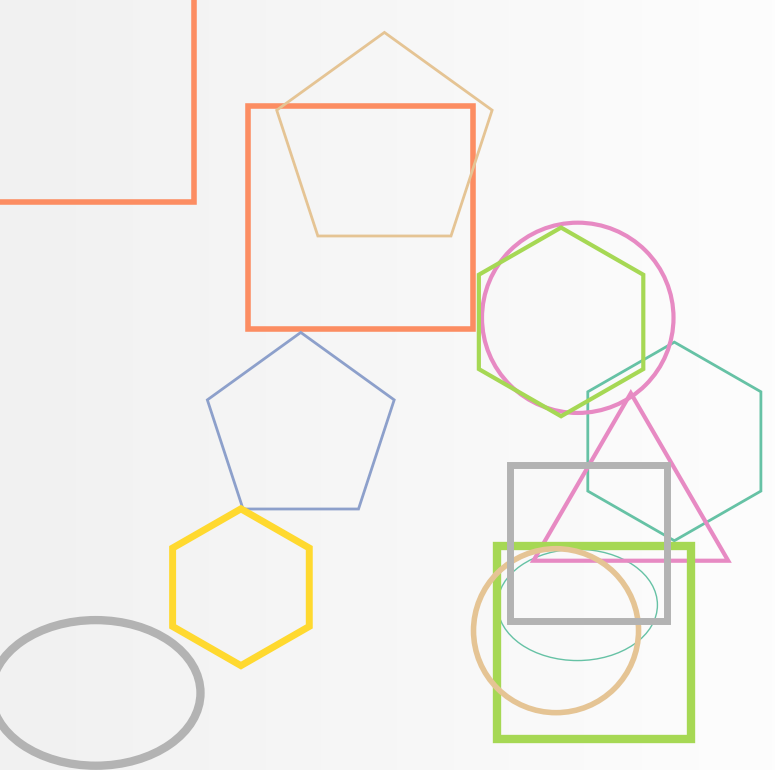[{"shape": "hexagon", "thickness": 1, "radius": 0.64, "center": [0.87, 0.427]}, {"shape": "oval", "thickness": 0.5, "radius": 0.52, "center": [0.745, 0.214]}, {"shape": "square", "thickness": 2, "radius": 0.68, "center": [0.114, 0.875]}, {"shape": "square", "thickness": 2, "radius": 0.72, "center": [0.465, 0.718]}, {"shape": "pentagon", "thickness": 1, "radius": 0.63, "center": [0.388, 0.442]}, {"shape": "triangle", "thickness": 1.5, "radius": 0.73, "center": [0.814, 0.344]}, {"shape": "circle", "thickness": 1.5, "radius": 0.62, "center": [0.745, 0.587]}, {"shape": "square", "thickness": 3, "radius": 0.63, "center": [0.766, 0.166]}, {"shape": "hexagon", "thickness": 1.5, "radius": 0.61, "center": [0.724, 0.582]}, {"shape": "hexagon", "thickness": 2.5, "radius": 0.51, "center": [0.311, 0.237]}, {"shape": "pentagon", "thickness": 1, "radius": 0.73, "center": [0.496, 0.812]}, {"shape": "circle", "thickness": 2, "radius": 0.53, "center": [0.717, 0.181]}, {"shape": "square", "thickness": 2.5, "radius": 0.51, "center": [0.759, 0.294]}, {"shape": "oval", "thickness": 3, "radius": 0.68, "center": [0.124, 0.1]}]